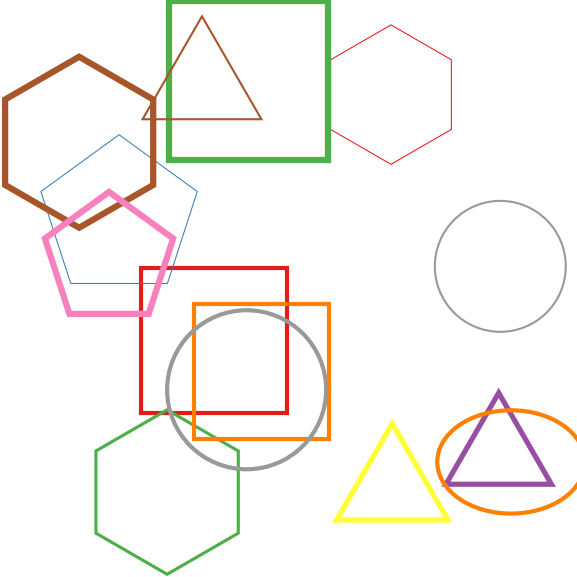[{"shape": "hexagon", "thickness": 0.5, "radius": 0.6, "center": [0.677, 0.835]}, {"shape": "square", "thickness": 2, "radius": 0.63, "center": [0.37, 0.409]}, {"shape": "pentagon", "thickness": 0.5, "radius": 0.71, "center": [0.206, 0.623]}, {"shape": "hexagon", "thickness": 1.5, "radius": 0.71, "center": [0.289, 0.147]}, {"shape": "square", "thickness": 3, "radius": 0.69, "center": [0.431, 0.86]}, {"shape": "triangle", "thickness": 2.5, "radius": 0.53, "center": [0.864, 0.213]}, {"shape": "oval", "thickness": 2, "radius": 0.64, "center": [0.885, 0.199]}, {"shape": "square", "thickness": 2, "radius": 0.59, "center": [0.453, 0.356]}, {"shape": "triangle", "thickness": 2.5, "radius": 0.56, "center": [0.679, 0.154]}, {"shape": "triangle", "thickness": 1, "radius": 0.59, "center": [0.35, 0.852]}, {"shape": "hexagon", "thickness": 3, "radius": 0.74, "center": [0.137, 0.753]}, {"shape": "pentagon", "thickness": 3, "radius": 0.58, "center": [0.189, 0.55]}, {"shape": "circle", "thickness": 1, "radius": 0.57, "center": [0.866, 0.538]}, {"shape": "circle", "thickness": 2, "radius": 0.69, "center": [0.427, 0.324]}]